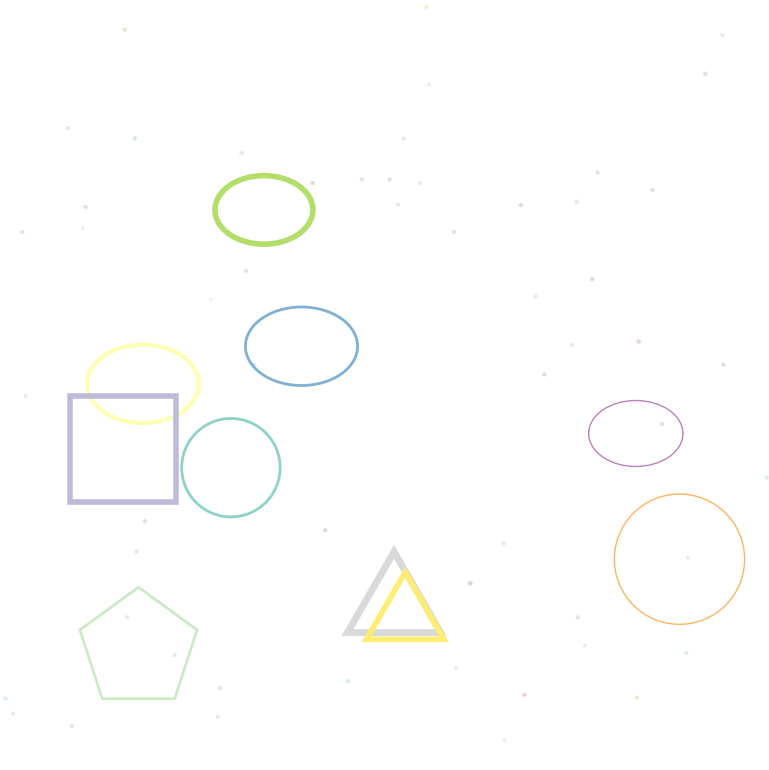[{"shape": "circle", "thickness": 1, "radius": 0.32, "center": [0.3, 0.393]}, {"shape": "oval", "thickness": 1.5, "radius": 0.36, "center": [0.186, 0.501]}, {"shape": "square", "thickness": 2, "radius": 0.35, "center": [0.159, 0.417]}, {"shape": "oval", "thickness": 1, "radius": 0.36, "center": [0.392, 0.55]}, {"shape": "circle", "thickness": 0.5, "radius": 0.42, "center": [0.882, 0.274]}, {"shape": "oval", "thickness": 2, "radius": 0.32, "center": [0.343, 0.727]}, {"shape": "triangle", "thickness": 2.5, "radius": 0.35, "center": [0.512, 0.213]}, {"shape": "oval", "thickness": 0.5, "radius": 0.31, "center": [0.826, 0.437]}, {"shape": "pentagon", "thickness": 1, "radius": 0.4, "center": [0.18, 0.157]}, {"shape": "triangle", "thickness": 2, "radius": 0.29, "center": [0.526, 0.199]}]